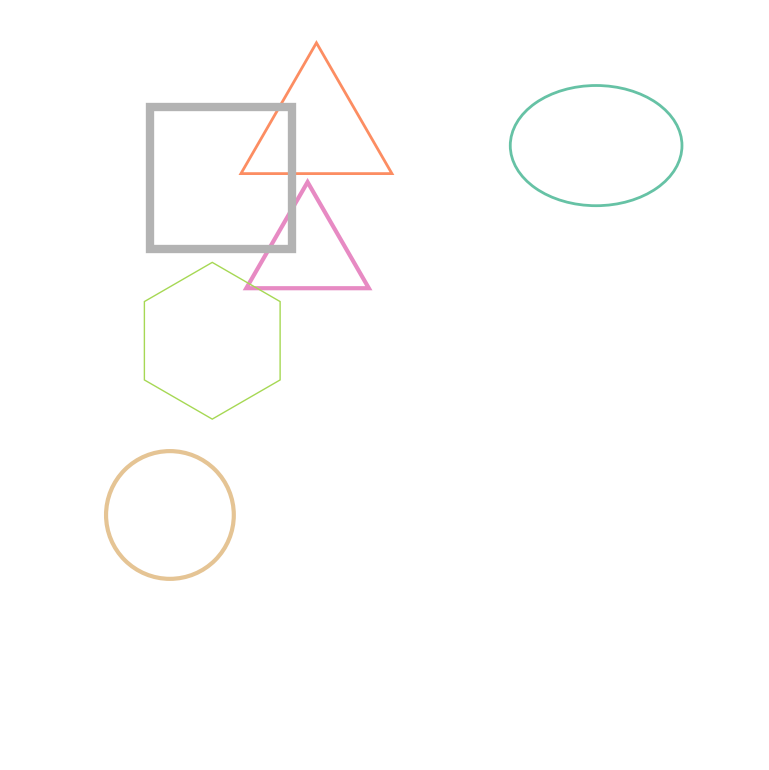[{"shape": "oval", "thickness": 1, "radius": 0.56, "center": [0.774, 0.811]}, {"shape": "triangle", "thickness": 1, "radius": 0.57, "center": [0.411, 0.831]}, {"shape": "triangle", "thickness": 1.5, "radius": 0.46, "center": [0.399, 0.672]}, {"shape": "hexagon", "thickness": 0.5, "radius": 0.51, "center": [0.276, 0.557]}, {"shape": "circle", "thickness": 1.5, "radius": 0.41, "center": [0.221, 0.331]}, {"shape": "square", "thickness": 3, "radius": 0.46, "center": [0.287, 0.769]}]